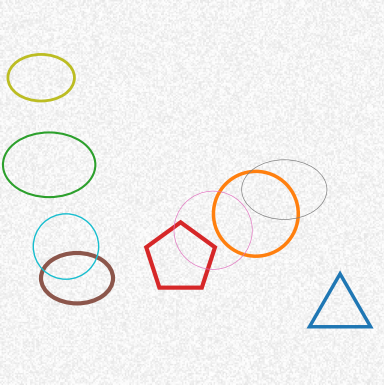[{"shape": "triangle", "thickness": 2.5, "radius": 0.46, "center": [0.883, 0.197]}, {"shape": "circle", "thickness": 2.5, "radius": 0.55, "center": [0.665, 0.445]}, {"shape": "oval", "thickness": 1.5, "radius": 0.6, "center": [0.128, 0.572]}, {"shape": "pentagon", "thickness": 3, "radius": 0.47, "center": [0.469, 0.329]}, {"shape": "oval", "thickness": 3, "radius": 0.47, "center": [0.2, 0.277]}, {"shape": "circle", "thickness": 0.5, "radius": 0.51, "center": [0.554, 0.402]}, {"shape": "oval", "thickness": 0.5, "radius": 0.55, "center": [0.738, 0.508]}, {"shape": "oval", "thickness": 2, "radius": 0.43, "center": [0.107, 0.798]}, {"shape": "circle", "thickness": 1, "radius": 0.42, "center": [0.171, 0.36]}]